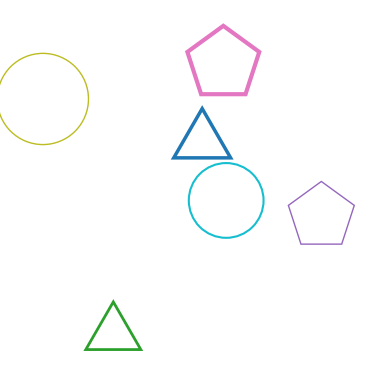[{"shape": "triangle", "thickness": 2.5, "radius": 0.43, "center": [0.525, 0.633]}, {"shape": "triangle", "thickness": 2, "radius": 0.41, "center": [0.294, 0.133]}, {"shape": "pentagon", "thickness": 1, "radius": 0.45, "center": [0.835, 0.439]}, {"shape": "pentagon", "thickness": 3, "radius": 0.49, "center": [0.58, 0.835]}, {"shape": "circle", "thickness": 1, "radius": 0.59, "center": [0.111, 0.743]}, {"shape": "circle", "thickness": 1.5, "radius": 0.49, "center": [0.587, 0.479]}]